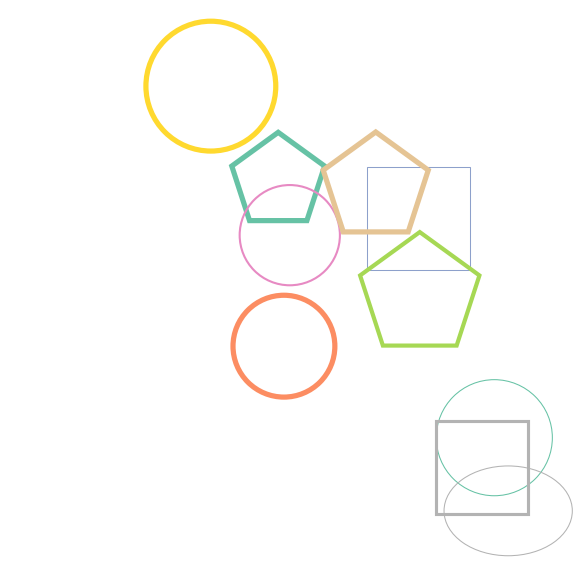[{"shape": "circle", "thickness": 0.5, "radius": 0.5, "center": [0.856, 0.241]}, {"shape": "pentagon", "thickness": 2.5, "radius": 0.42, "center": [0.482, 0.685]}, {"shape": "circle", "thickness": 2.5, "radius": 0.44, "center": [0.492, 0.4]}, {"shape": "square", "thickness": 0.5, "radius": 0.45, "center": [0.725, 0.621]}, {"shape": "circle", "thickness": 1, "radius": 0.43, "center": [0.502, 0.592]}, {"shape": "pentagon", "thickness": 2, "radius": 0.54, "center": [0.727, 0.489]}, {"shape": "circle", "thickness": 2.5, "radius": 0.56, "center": [0.365, 0.85]}, {"shape": "pentagon", "thickness": 2.5, "radius": 0.48, "center": [0.651, 0.675]}, {"shape": "square", "thickness": 1.5, "radius": 0.4, "center": [0.835, 0.189]}, {"shape": "oval", "thickness": 0.5, "radius": 0.56, "center": [0.88, 0.115]}]